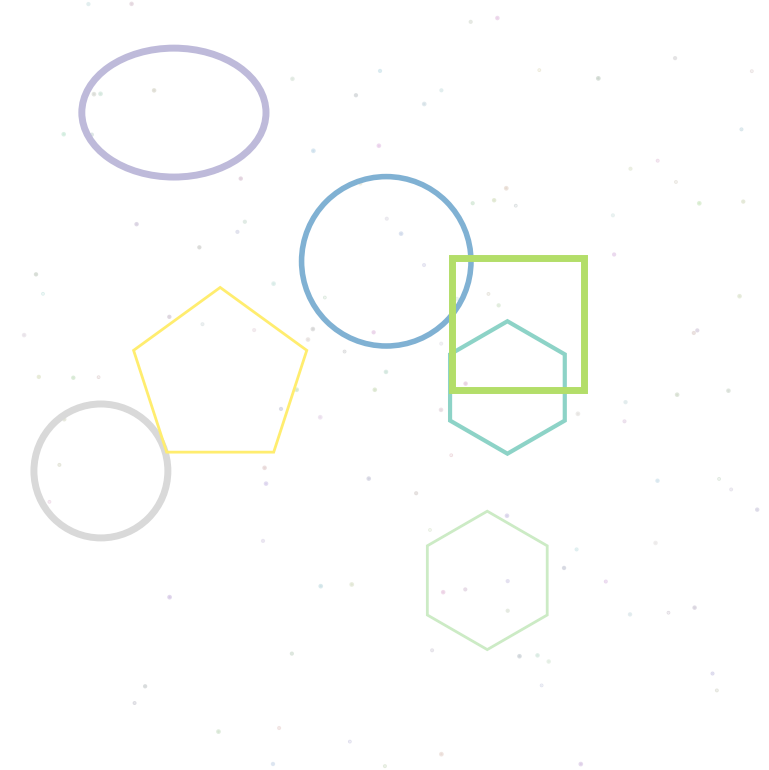[{"shape": "hexagon", "thickness": 1.5, "radius": 0.43, "center": [0.659, 0.497]}, {"shape": "oval", "thickness": 2.5, "radius": 0.6, "center": [0.226, 0.854]}, {"shape": "circle", "thickness": 2, "radius": 0.55, "center": [0.502, 0.661]}, {"shape": "square", "thickness": 2.5, "radius": 0.43, "center": [0.673, 0.579]}, {"shape": "circle", "thickness": 2.5, "radius": 0.43, "center": [0.131, 0.388]}, {"shape": "hexagon", "thickness": 1, "radius": 0.45, "center": [0.633, 0.246]}, {"shape": "pentagon", "thickness": 1, "radius": 0.59, "center": [0.286, 0.508]}]